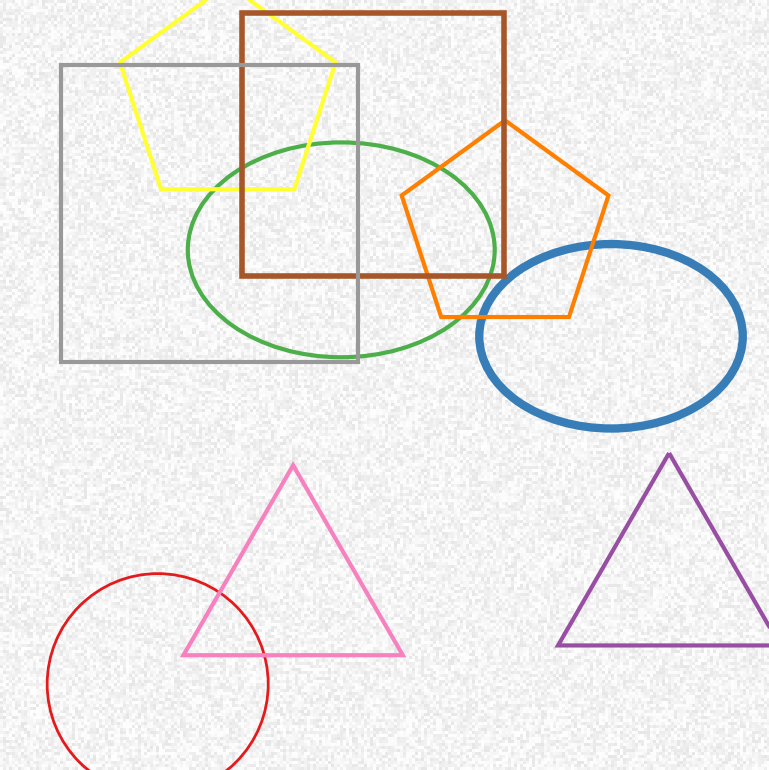[{"shape": "circle", "thickness": 1, "radius": 0.72, "center": [0.205, 0.112]}, {"shape": "oval", "thickness": 3, "radius": 0.86, "center": [0.794, 0.563]}, {"shape": "oval", "thickness": 1.5, "radius": 1.0, "center": [0.443, 0.676]}, {"shape": "triangle", "thickness": 1.5, "radius": 0.83, "center": [0.869, 0.245]}, {"shape": "pentagon", "thickness": 1.5, "radius": 0.71, "center": [0.656, 0.703]}, {"shape": "pentagon", "thickness": 1.5, "radius": 0.74, "center": [0.296, 0.873]}, {"shape": "square", "thickness": 2, "radius": 0.85, "center": [0.485, 0.813]}, {"shape": "triangle", "thickness": 1.5, "radius": 0.82, "center": [0.381, 0.231]}, {"shape": "square", "thickness": 1.5, "radius": 0.96, "center": [0.272, 0.722]}]